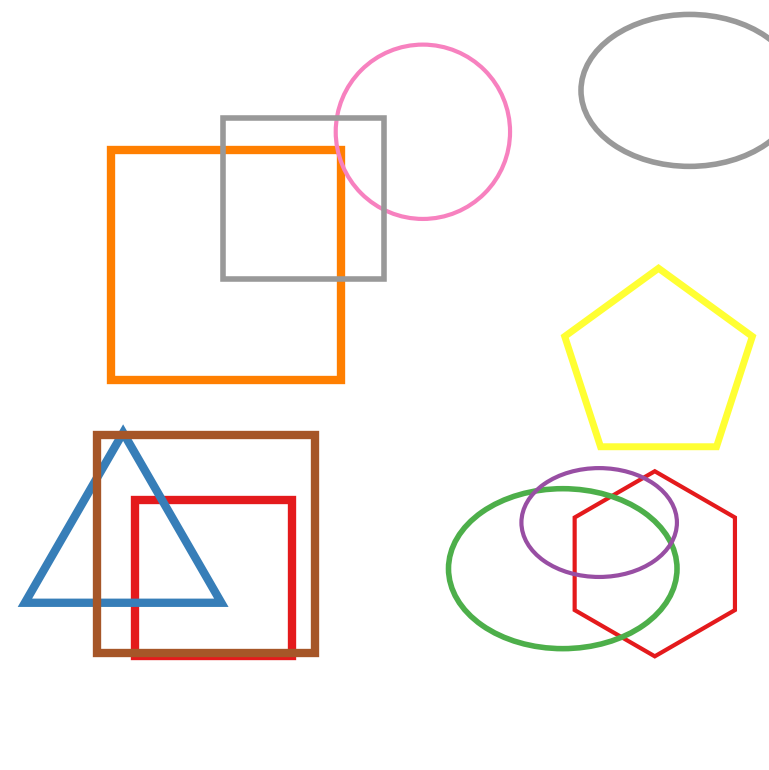[{"shape": "square", "thickness": 3, "radius": 0.51, "center": [0.277, 0.249]}, {"shape": "hexagon", "thickness": 1.5, "radius": 0.6, "center": [0.85, 0.268]}, {"shape": "triangle", "thickness": 3, "radius": 0.74, "center": [0.16, 0.291]}, {"shape": "oval", "thickness": 2, "radius": 0.74, "center": [0.731, 0.261]}, {"shape": "oval", "thickness": 1.5, "radius": 0.5, "center": [0.778, 0.321]}, {"shape": "square", "thickness": 3, "radius": 0.75, "center": [0.293, 0.656]}, {"shape": "pentagon", "thickness": 2.5, "radius": 0.64, "center": [0.855, 0.523]}, {"shape": "square", "thickness": 3, "radius": 0.71, "center": [0.267, 0.293]}, {"shape": "circle", "thickness": 1.5, "radius": 0.57, "center": [0.549, 0.829]}, {"shape": "oval", "thickness": 2, "radius": 0.7, "center": [0.895, 0.883]}, {"shape": "square", "thickness": 2, "radius": 0.52, "center": [0.395, 0.743]}]